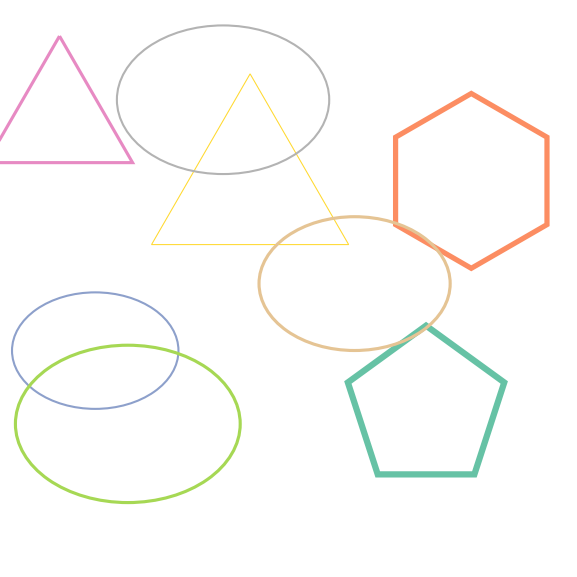[{"shape": "pentagon", "thickness": 3, "radius": 0.71, "center": [0.738, 0.293]}, {"shape": "hexagon", "thickness": 2.5, "radius": 0.76, "center": [0.816, 0.686]}, {"shape": "oval", "thickness": 1, "radius": 0.72, "center": [0.165, 0.392]}, {"shape": "triangle", "thickness": 1.5, "radius": 0.73, "center": [0.103, 0.791]}, {"shape": "oval", "thickness": 1.5, "radius": 0.97, "center": [0.221, 0.265]}, {"shape": "triangle", "thickness": 0.5, "radius": 0.99, "center": [0.433, 0.674]}, {"shape": "oval", "thickness": 1.5, "radius": 0.83, "center": [0.614, 0.508]}, {"shape": "oval", "thickness": 1, "radius": 0.92, "center": [0.386, 0.826]}]